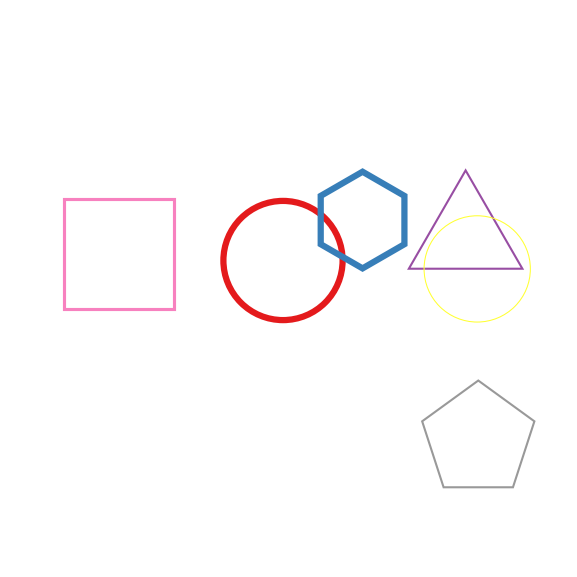[{"shape": "circle", "thickness": 3, "radius": 0.52, "center": [0.49, 0.548]}, {"shape": "hexagon", "thickness": 3, "radius": 0.42, "center": [0.628, 0.618]}, {"shape": "triangle", "thickness": 1, "radius": 0.57, "center": [0.806, 0.591]}, {"shape": "circle", "thickness": 0.5, "radius": 0.46, "center": [0.826, 0.533]}, {"shape": "square", "thickness": 1.5, "radius": 0.48, "center": [0.206, 0.559]}, {"shape": "pentagon", "thickness": 1, "radius": 0.51, "center": [0.828, 0.238]}]